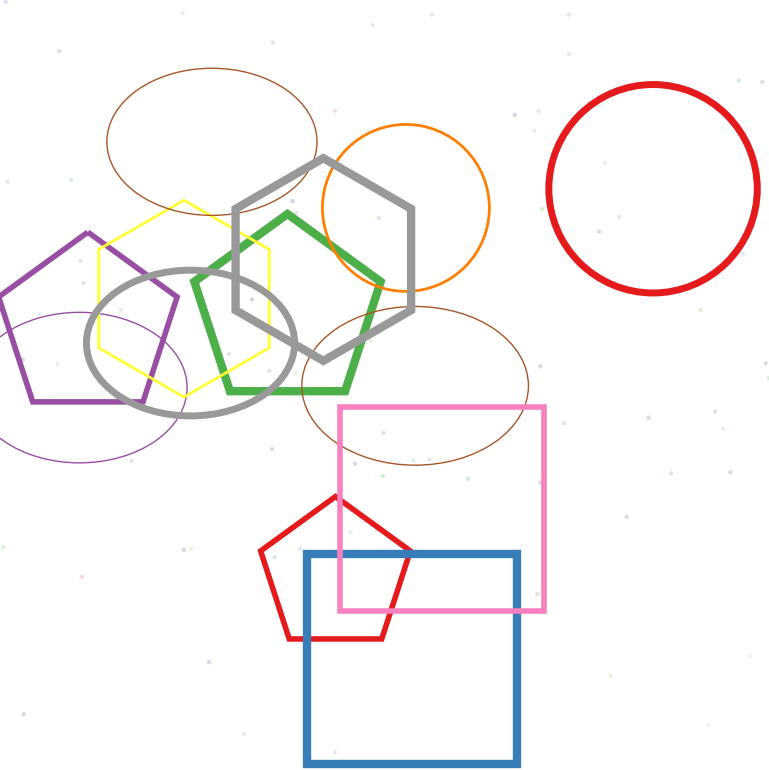[{"shape": "circle", "thickness": 2.5, "radius": 0.68, "center": [0.848, 0.755]}, {"shape": "pentagon", "thickness": 2, "radius": 0.51, "center": [0.436, 0.253]}, {"shape": "square", "thickness": 3, "radius": 0.68, "center": [0.535, 0.144]}, {"shape": "pentagon", "thickness": 3, "radius": 0.64, "center": [0.373, 0.595]}, {"shape": "pentagon", "thickness": 2, "radius": 0.61, "center": [0.114, 0.577]}, {"shape": "oval", "thickness": 0.5, "radius": 0.7, "center": [0.103, 0.497]}, {"shape": "circle", "thickness": 1, "radius": 0.54, "center": [0.527, 0.73]}, {"shape": "hexagon", "thickness": 1, "radius": 0.64, "center": [0.239, 0.612]}, {"shape": "oval", "thickness": 0.5, "radius": 0.74, "center": [0.539, 0.499]}, {"shape": "oval", "thickness": 0.5, "radius": 0.68, "center": [0.275, 0.816]}, {"shape": "square", "thickness": 2, "radius": 0.66, "center": [0.574, 0.339]}, {"shape": "oval", "thickness": 2.5, "radius": 0.68, "center": [0.247, 0.554]}, {"shape": "hexagon", "thickness": 3, "radius": 0.66, "center": [0.42, 0.663]}]